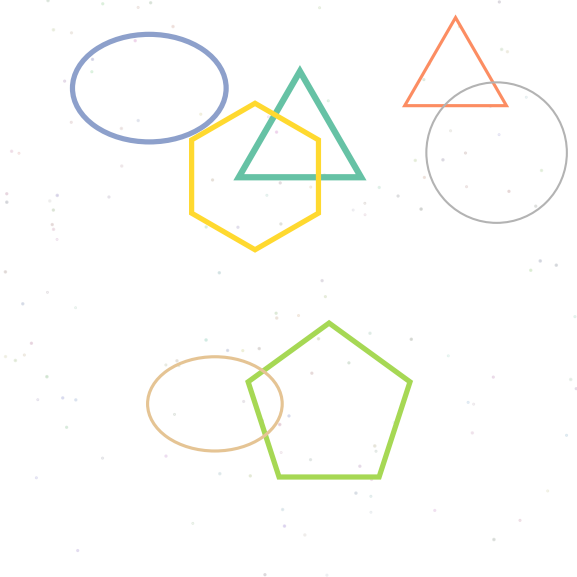[{"shape": "triangle", "thickness": 3, "radius": 0.61, "center": [0.519, 0.753]}, {"shape": "triangle", "thickness": 1.5, "radius": 0.51, "center": [0.789, 0.867]}, {"shape": "oval", "thickness": 2.5, "radius": 0.67, "center": [0.259, 0.847]}, {"shape": "pentagon", "thickness": 2.5, "radius": 0.74, "center": [0.57, 0.292]}, {"shape": "hexagon", "thickness": 2.5, "radius": 0.63, "center": [0.442, 0.693]}, {"shape": "oval", "thickness": 1.5, "radius": 0.58, "center": [0.372, 0.3]}, {"shape": "circle", "thickness": 1, "radius": 0.61, "center": [0.86, 0.735]}]